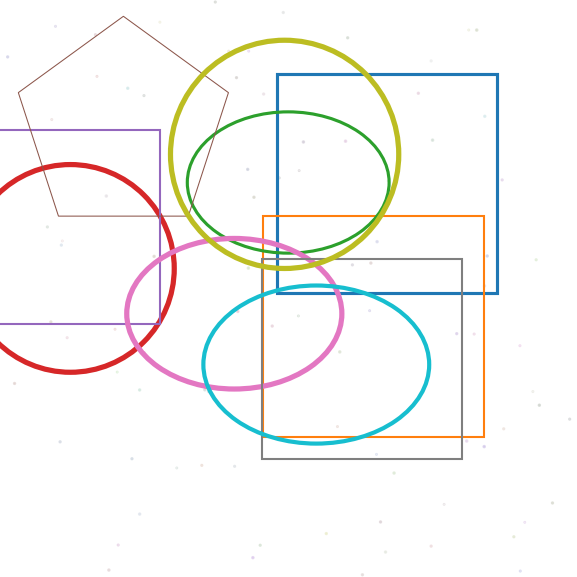[{"shape": "square", "thickness": 1.5, "radius": 0.95, "center": [0.67, 0.681]}, {"shape": "square", "thickness": 1, "radius": 0.96, "center": [0.647, 0.434]}, {"shape": "oval", "thickness": 1.5, "radius": 0.87, "center": [0.499, 0.683]}, {"shape": "circle", "thickness": 2.5, "radius": 0.9, "center": [0.122, 0.534]}, {"shape": "square", "thickness": 1, "radius": 0.84, "center": [0.109, 0.607]}, {"shape": "pentagon", "thickness": 0.5, "radius": 0.96, "center": [0.214, 0.78]}, {"shape": "oval", "thickness": 2.5, "radius": 0.93, "center": [0.406, 0.456]}, {"shape": "square", "thickness": 1, "radius": 0.87, "center": [0.627, 0.378]}, {"shape": "circle", "thickness": 2.5, "radius": 0.99, "center": [0.493, 0.732]}, {"shape": "oval", "thickness": 2, "radius": 0.98, "center": [0.548, 0.368]}]